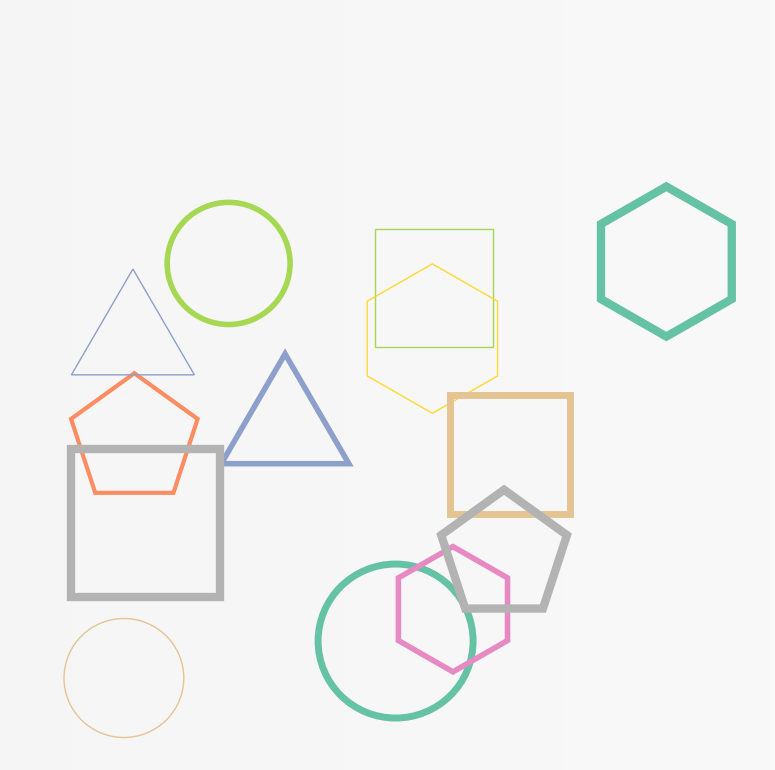[{"shape": "hexagon", "thickness": 3, "radius": 0.49, "center": [0.86, 0.66]}, {"shape": "circle", "thickness": 2.5, "radius": 0.5, "center": [0.51, 0.167]}, {"shape": "pentagon", "thickness": 1.5, "radius": 0.43, "center": [0.173, 0.429]}, {"shape": "triangle", "thickness": 0.5, "radius": 0.46, "center": [0.171, 0.559]}, {"shape": "triangle", "thickness": 2, "radius": 0.48, "center": [0.368, 0.445]}, {"shape": "hexagon", "thickness": 2, "radius": 0.41, "center": [0.584, 0.209]}, {"shape": "circle", "thickness": 2, "radius": 0.4, "center": [0.295, 0.658]}, {"shape": "square", "thickness": 0.5, "radius": 0.38, "center": [0.56, 0.626]}, {"shape": "hexagon", "thickness": 0.5, "radius": 0.49, "center": [0.558, 0.56]}, {"shape": "circle", "thickness": 0.5, "radius": 0.39, "center": [0.16, 0.119]}, {"shape": "square", "thickness": 2.5, "radius": 0.39, "center": [0.658, 0.41]}, {"shape": "pentagon", "thickness": 3, "radius": 0.43, "center": [0.65, 0.279]}, {"shape": "square", "thickness": 3, "radius": 0.48, "center": [0.187, 0.321]}]